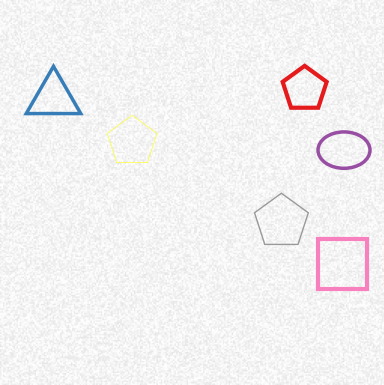[{"shape": "pentagon", "thickness": 3, "radius": 0.3, "center": [0.791, 0.769]}, {"shape": "triangle", "thickness": 2.5, "radius": 0.41, "center": [0.139, 0.746]}, {"shape": "oval", "thickness": 2.5, "radius": 0.34, "center": [0.894, 0.61]}, {"shape": "pentagon", "thickness": 0.5, "radius": 0.34, "center": [0.343, 0.633]}, {"shape": "square", "thickness": 3, "radius": 0.32, "center": [0.89, 0.314]}, {"shape": "pentagon", "thickness": 1, "radius": 0.37, "center": [0.731, 0.425]}]